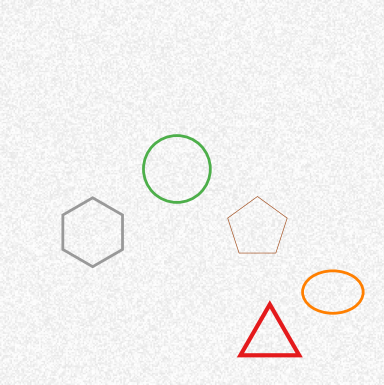[{"shape": "triangle", "thickness": 3, "radius": 0.44, "center": [0.701, 0.121]}, {"shape": "circle", "thickness": 2, "radius": 0.43, "center": [0.459, 0.561]}, {"shape": "oval", "thickness": 2, "radius": 0.39, "center": [0.865, 0.241]}, {"shape": "pentagon", "thickness": 0.5, "radius": 0.41, "center": [0.669, 0.408]}, {"shape": "hexagon", "thickness": 2, "radius": 0.45, "center": [0.241, 0.397]}]